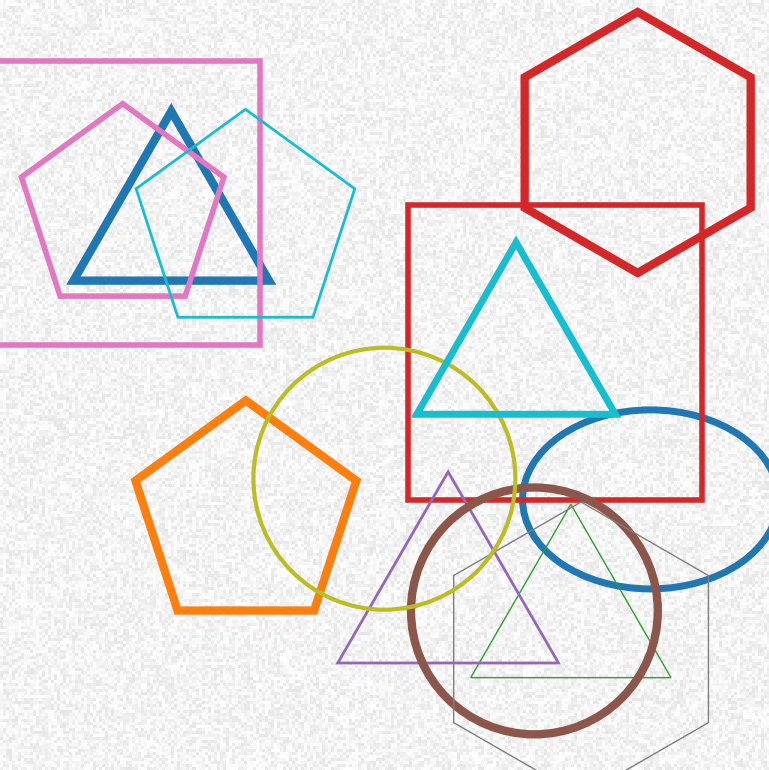[{"shape": "oval", "thickness": 2.5, "radius": 0.83, "center": [0.845, 0.351]}, {"shape": "triangle", "thickness": 3, "radius": 0.73, "center": [0.222, 0.709]}, {"shape": "pentagon", "thickness": 3, "radius": 0.75, "center": [0.319, 0.329]}, {"shape": "triangle", "thickness": 0.5, "radius": 0.75, "center": [0.741, 0.195]}, {"shape": "square", "thickness": 2, "radius": 0.96, "center": [0.721, 0.542]}, {"shape": "hexagon", "thickness": 3, "radius": 0.85, "center": [0.828, 0.815]}, {"shape": "triangle", "thickness": 1, "radius": 0.83, "center": [0.582, 0.222]}, {"shape": "circle", "thickness": 3, "radius": 0.8, "center": [0.694, 0.207]}, {"shape": "pentagon", "thickness": 2, "radius": 0.69, "center": [0.159, 0.727]}, {"shape": "square", "thickness": 2, "radius": 0.92, "center": [0.154, 0.736]}, {"shape": "hexagon", "thickness": 0.5, "radius": 0.96, "center": [0.755, 0.157]}, {"shape": "circle", "thickness": 1.5, "radius": 0.85, "center": [0.499, 0.378]}, {"shape": "pentagon", "thickness": 1, "radius": 0.75, "center": [0.319, 0.709]}, {"shape": "triangle", "thickness": 2.5, "radius": 0.74, "center": [0.67, 0.536]}]